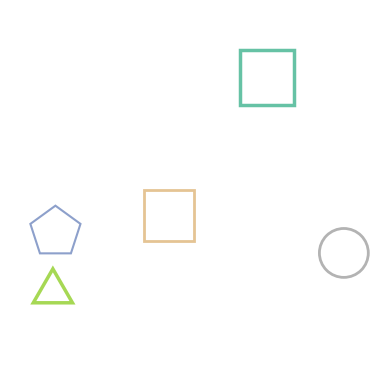[{"shape": "square", "thickness": 2.5, "radius": 0.35, "center": [0.693, 0.798]}, {"shape": "pentagon", "thickness": 1.5, "radius": 0.34, "center": [0.144, 0.397]}, {"shape": "triangle", "thickness": 2.5, "radius": 0.29, "center": [0.137, 0.243]}, {"shape": "square", "thickness": 2, "radius": 0.33, "center": [0.439, 0.44]}, {"shape": "circle", "thickness": 2, "radius": 0.32, "center": [0.893, 0.343]}]